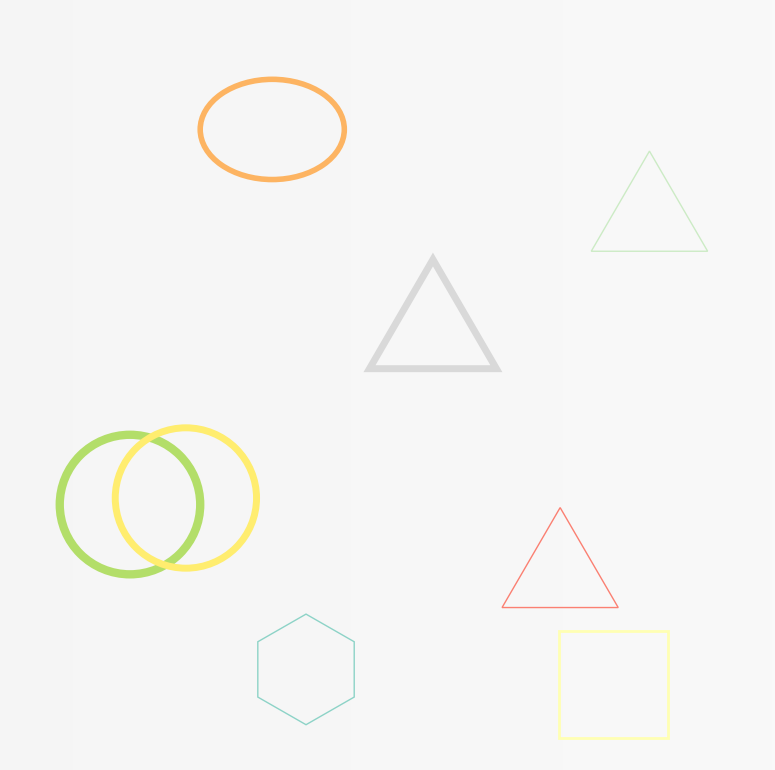[{"shape": "hexagon", "thickness": 0.5, "radius": 0.36, "center": [0.395, 0.131]}, {"shape": "square", "thickness": 1, "radius": 0.35, "center": [0.792, 0.111]}, {"shape": "triangle", "thickness": 0.5, "radius": 0.43, "center": [0.723, 0.254]}, {"shape": "oval", "thickness": 2, "radius": 0.46, "center": [0.351, 0.832]}, {"shape": "circle", "thickness": 3, "radius": 0.45, "center": [0.168, 0.345]}, {"shape": "triangle", "thickness": 2.5, "radius": 0.47, "center": [0.559, 0.568]}, {"shape": "triangle", "thickness": 0.5, "radius": 0.43, "center": [0.838, 0.717]}, {"shape": "circle", "thickness": 2.5, "radius": 0.46, "center": [0.24, 0.353]}]